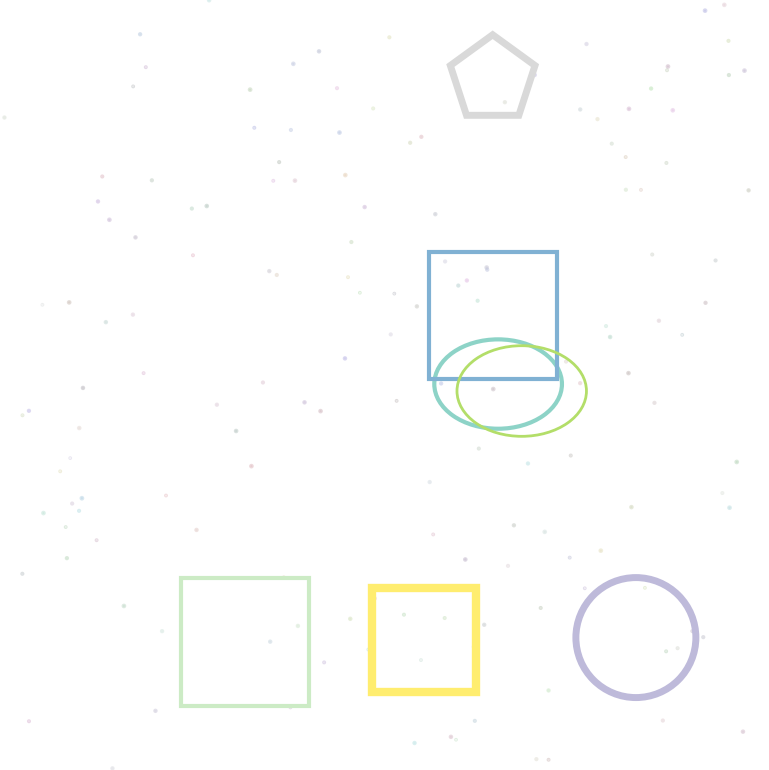[{"shape": "oval", "thickness": 1.5, "radius": 0.41, "center": [0.647, 0.501]}, {"shape": "circle", "thickness": 2.5, "radius": 0.39, "center": [0.826, 0.172]}, {"shape": "square", "thickness": 1.5, "radius": 0.42, "center": [0.64, 0.59]}, {"shape": "oval", "thickness": 1, "radius": 0.42, "center": [0.678, 0.492]}, {"shape": "pentagon", "thickness": 2.5, "radius": 0.29, "center": [0.64, 0.897]}, {"shape": "square", "thickness": 1.5, "radius": 0.42, "center": [0.318, 0.166]}, {"shape": "square", "thickness": 3, "radius": 0.34, "center": [0.551, 0.169]}]